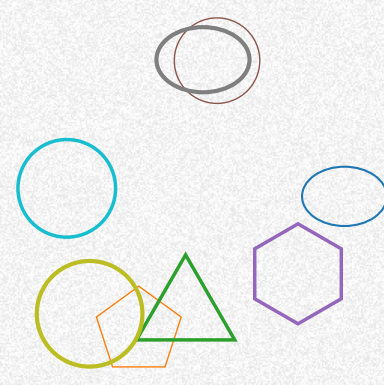[{"shape": "oval", "thickness": 1.5, "radius": 0.55, "center": [0.895, 0.49]}, {"shape": "pentagon", "thickness": 1, "radius": 0.58, "center": [0.361, 0.141]}, {"shape": "triangle", "thickness": 2.5, "radius": 0.74, "center": [0.482, 0.191]}, {"shape": "hexagon", "thickness": 2.5, "radius": 0.65, "center": [0.774, 0.289]}, {"shape": "circle", "thickness": 1, "radius": 0.56, "center": [0.564, 0.842]}, {"shape": "oval", "thickness": 3, "radius": 0.6, "center": [0.527, 0.845]}, {"shape": "circle", "thickness": 3, "radius": 0.69, "center": [0.233, 0.185]}, {"shape": "circle", "thickness": 2.5, "radius": 0.63, "center": [0.173, 0.511]}]